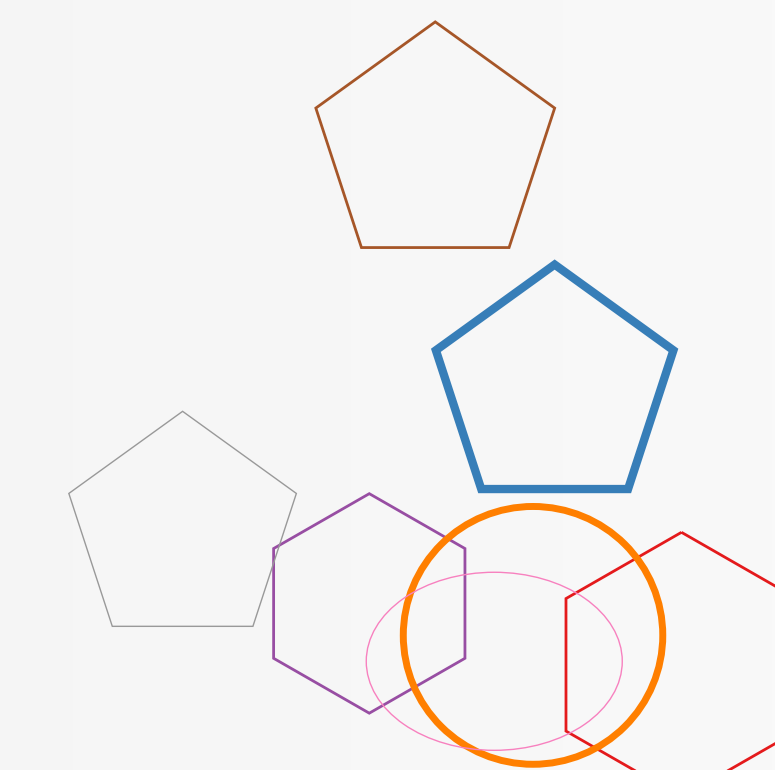[{"shape": "hexagon", "thickness": 1, "radius": 0.86, "center": [0.879, 0.137]}, {"shape": "pentagon", "thickness": 3, "radius": 0.81, "center": [0.716, 0.495]}, {"shape": "hexagon", "thickness": 1, "radius": 0.71, "center": [0.476, 0.216]}, {"shape": "circle", "thickness": 2.5, "radius": 0.84, "center": [0.688, 0.175]}, {"shape": "pentagon", "thickness": 1, "radius": 0.81, "center": [0.562, 0.81]}, {"shape": "oval", "thickness": 0.5, "radius": 0.83, "center": [0.638, 0.141]}, {"shape": "pentagon", "thickness": 0.5, "radius": 0.77, "center": [0.236, 0.311]}]